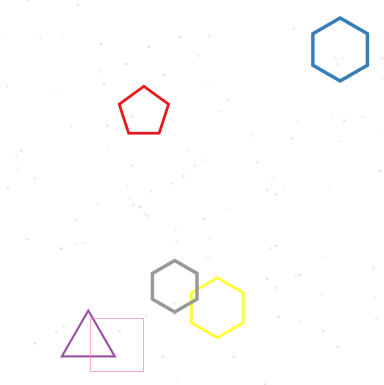[{"shape": "pentagon", "thickness": 2, "radius": 0.34, "center": [0.374, 0.708]}, {"shape": "hexagon", "thickness": 2.5, "radius": 0.41, "center": [0.884, 0.871]}, {"shape": "triangle", "thickness": 1.5, "radius": 0.4, "center": [0.229, 0.114]}, {"shape": "hexagon", "thickness": 2, "radius": 0.39, "center": [0.564, 0.201]}, {"shape": "square", "thickness": 0.5, "radius": 0.35, "center": [0.303, 0.106]}, {"shape": "hexagon", "thickness": 2.5, "radius": 0.33, "center": [0.454, 0.256]}]